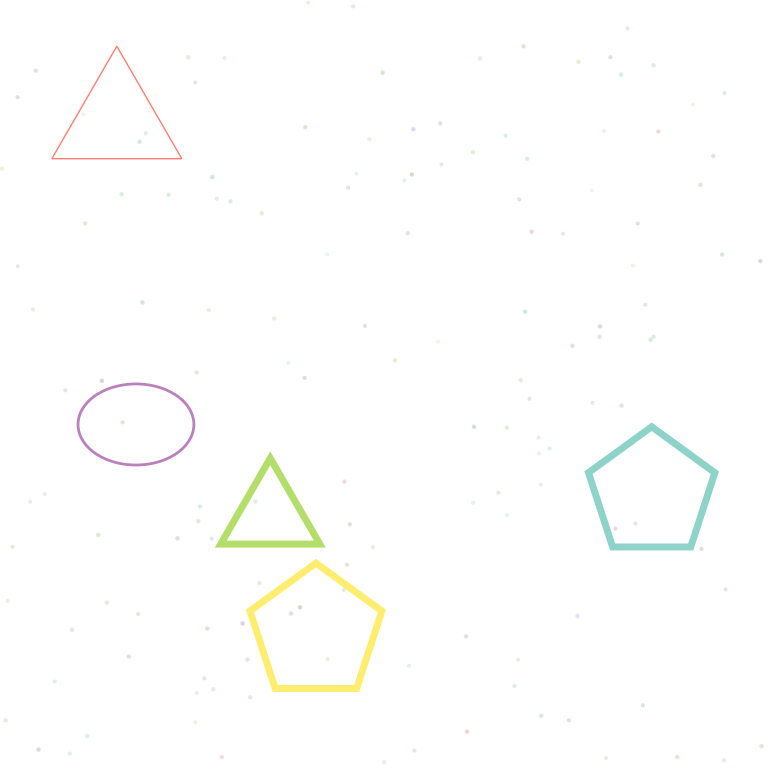[{"shape": "pentagon", "thickness": 2.5, "radius": 0.43, "center": [0.846, 0.359]}, {"shape": "triangle", "thickness": 0.5, "radius": 0.49, "center": [0.152, 0.843]}, {"shape": "triangle", "thickness": 2.5, "radius": 0.37, "center": [0.351, 0.331]}, {"shape": "oval", "thickness": 1, "radius": 0.38, "center": [0.177, 0.449]}, {"shape": "pentagon", "thickness": 2.5, "radius": 0.45, "center": [0.41, 0.179]}]